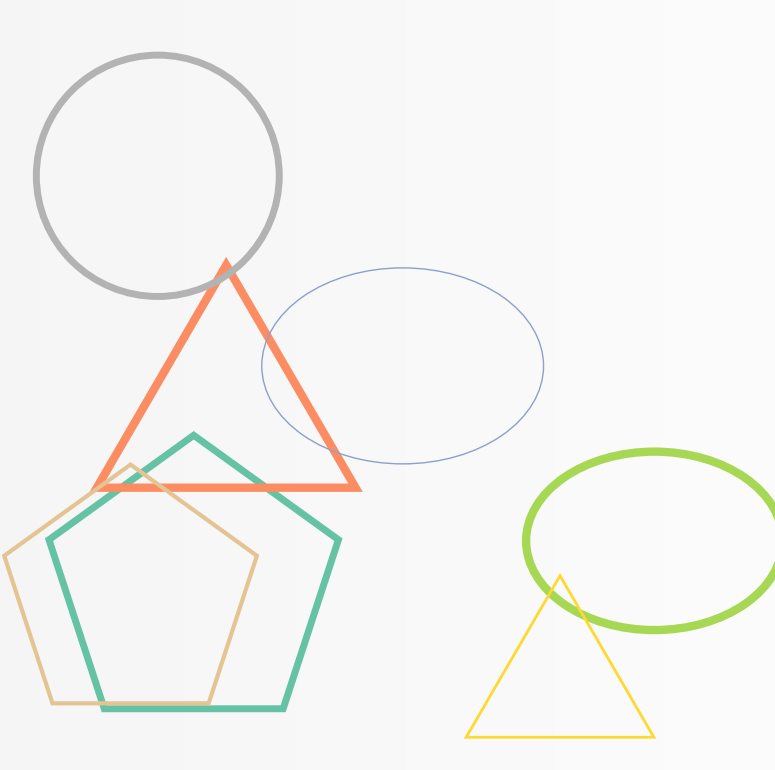[{"shape": "pentagon", "thickness": 2.5, "radius": 0.98, "center": [0.25, 0.238]}, {"shape": "triangle", "thickness": 3, "radius": 0.96, "center": [0.292, 0.463]}, {"shape": "oval", "thickness": 0.5, "radius": 0.91, "center": [0.52, 0.525]}, {"shape": "oval", "thickness": 3, "radius": 0.83, "center": [0.844, 0.298]}, {"shape": "triangle", "thickness": 1, "radius": 0.7, "center": [0.723, 0.112]}, {"shape": "pentagon", "thickness": 1.5, "radius": 0.86, "center": [0.168, 0.225]}, {"shape": "circle", "thickness": 2.5, "radius": 0.78, "center": [0.204, 0.772]}]